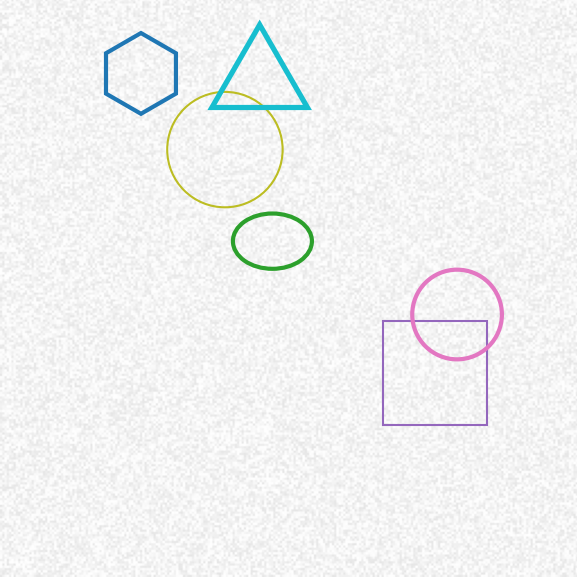[{"shape": "hexagon", "thickness": 2, "radius": 0.35, "center": [0.244, 0.872]}, {"shape": "oval", "thickness": 2, "radius": 0.34, "center": [0.472, 0.582]}, {"shape": "square", "thickness": 1, "radius": 0.45, "center": [0.754, 0.353]}, {"shape": "circle", "thickness": 2, "radius": 0.39, "center": [0.791, 0.455]}, {"shape": "circle", "thickness": 1, "radius": 0.5, "center": [0.389, 0.74]}, {"shape": "triangle", "thickness": 2.5, "radius": 0.48, "center": [0.45, 0.861]}]